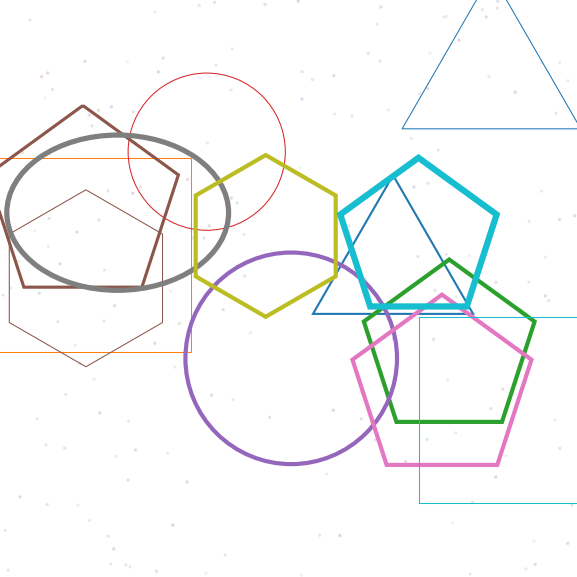[{"shape": "triangle", "thickness": 1, "radius": 0.8, "center": [0.681, 0.536]}, {"shape": "triangle", "thickness": 0.5, "radius": 0.89, "center": [0.851, 0.865]}, {"shape": "square", "thickness": 0.5, "radius": 0.84, "center": [0.162, 0.558]}, {"shape": "pentagon", "thickness": 2, "radius": 0.78, "center": [0.778, 0.394]}, {"shape": "circle", "thickness": 0.5, "radius": 0.68, "center": [0.358, 0.736]}, {"shape": "circle", "thickness": 2, "radius": 0.92, "center": [0.504, 0.379]}, {"shape": "hexagon", "thickness": 0.5, "radius": 0.77, "center": [0.149, 0.517]}, {"shape": "pentagon", "thickness": 1.5, "radius": 0.87, "center": [0.144, 0.643]}, {"shape": "pentagon", "thickness": 2, "radius": 0.81, "center": [0.765, 0.326]}, {"shape": "oval", "thickness": 2.5, "radius": 0.96, "center": [0.204, 0.631]}, {"shape": "hexagon", "thickness": 2, "radius": 0.7, "center": [0.46, 0.591]}, {"shape": "square", "thickness": 0.5, "radius": 0.81, "center": [0.887, 0.289]}, {"shape": "pentagon", "thickness": 3, "radius": 0.71, "center": [0.725, 0.584]}]